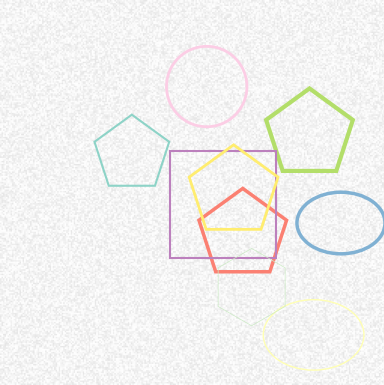[{"shape": "pentagon", "thickness": 1.5, "radius": 0.51, "center": [0.342, 0.6]}, {"shape": "oval", "thickness": 1, "radius": 0.65, "center": [0.815, 0.13]}, {"shape": "pentagon", "thickness": 2.5, "radius": 0.6, "center": [0.631, 0.391]}, {"shape": "oval", "thickness": 2.5, "radius": 0.57, "center": [0.886, 0.421]}, {"shape": "pentagon", "thickness": 3, "radius": 0.59, "center": [0.804, 0.652]}, {"shape": "circle", "thickness": 2, "radius": 0.52, "center": [0.537, 0.775]}, {"shape": "square", "thickness": 1.5, "radius": 0.69, "center": [0.579, 0.468]}, {"shape": "hexagon", "thickness": 0.5, "radius": 0.5, "center": [0.654, 0.254]}, {"shape": "pentagon", "thickness": 2, "radius": 0.61, "center": [0.607, 0.502]}]